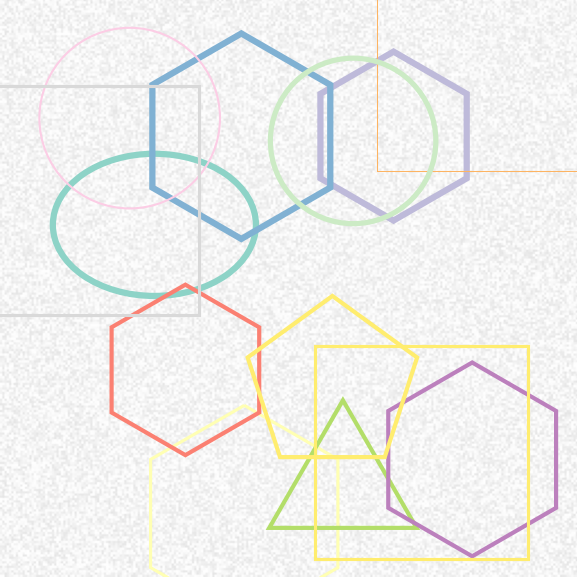[{"shape": "oval", "thickness": 3, "radius": 0.88, "center": [0.267, 0.61]}, {"shape": "hexagon", "thickness": 1.5, "radius": 0.94, "center": [0.423, 0.11]}, {"shape": "hexagon", "thickness": 3, "radius": 0.73, "center": [0.681, 0.764]}, {"shape": "hexagon", "thickness": 2, "radius": 0.74, "center": [0.321, 0.359]}, {"shape": "hexagon", "thickness": 3, "radius": 0.89, "center": [0.418, 0.763]}, {"shape": "square", "thickness": 0.5, "radius": 0.88, "center": [0.829, 0.881]}, {"shape": "triangle", "thickness": 2, "radius": 0.74, "center": [0.594, 0.159]}, {"shape": "circle", "thickness": 1, "radius": 0.78, "center": [0.225, 0.795]}, {"shape": "square", "thickness": 1.5, "radius": 0.99, "center": [0.147, 0.652]}, {"shape": "hexagon", "thickness": 2, "radius": 0.84, "center": [0.818, 0.204]}, {"shape": "circle", "thickness": 2.5, "radius": 0.72, "center": [0.611, 0.755]}, {"shape": "square", "thickness": 1.5, "radius": 0.92, "center": [0.729, 0.215]}, {"shape": "pentagon", "thickness": 2, "radius": 0.77, "center": [0.576, 0.332]}]